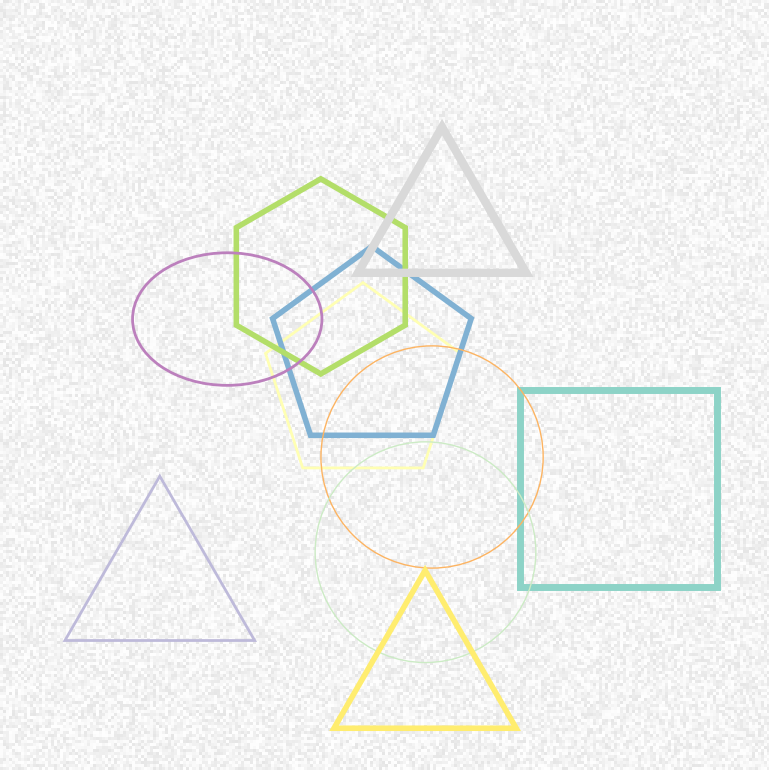[{"shape": "square", "thickness": 2.5, "radius": 0.64, "center": [0.803, 0.365]}, {"shape": "pentagon", "thickness": 1, "radius": 0.67, "center": [0.471, 0.5]}, {"shape": "triangle", "thickness": 1, "radius": 0.71, "center": [0.208, 0.239]}, {"shape": "pentagon", "thickness": 2, "radius": 0.68, "center": [0.483, 0.544]}, {"shape": "circle", "thickness": 0.5, "radius": 0.72, "center": [0.561, 0.407]}, {"shape": "hexagon", "thickness": 2, "radius": 0.63, "center": [0.417, 0.641]}, {"shape": "triangle", "thickness": 3, "radius": 0.63, "center": [0.574, 0.709]}, {"shape": "oval", "thickness": 1, "radius": 0.61, "center": [0.295, 0.586]}, {"shape": "circle", "thickness": 0.5, "radius": 0.72, "center": [0.553, 0.283]}, {"shape": "triangle", "thickness": 2, "radius": 0.68, "center": [0.552, 0.123]}]